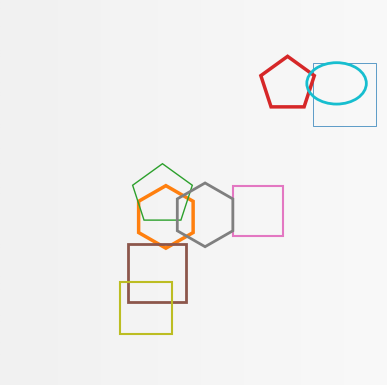[{"shape": "square", "thickness": 0.5, "radius": 0.41, "center": [0.889, 0.755]}, {"shape": "hexagon", "thickness": 2.5, "radius": 0.41, "center": [0.428, 0.437]}, {"shape": "pentagon", "thickness": 1, "radius": 0.4, "center": [0.419, 0.494]}, {"shape": "pentagon", "thickness": 2.5, "radius": 0.36, "center": [0.742, 0.781]}, {"shape": "square", "thickness": 2, "radius": 0.38, "center": [0.406, 0.29]}, {"shape": "square", "thickness": 1.5, "radius": 0.32, "center": [0.666, 0.451]}, {"shape": "hexagon", "thickness": 2, "radius": 0.41, "center": [0.529, 0.442]}, {"shape": "square", "thickness": 1.5, "radius": 0.33, "center": [0.377, 0.2]}, {"shape": "oval", "thickness": 2, "radius": 0.38, "center": [0.869, 0.783]}]